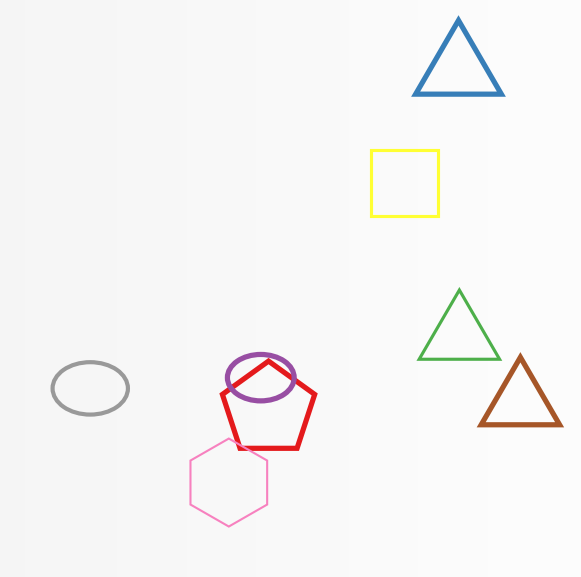[{"shape": "pentagon", "thickness": 2.5, "radius": 0.42, "center": [0.462, 0.29]}, {"shape": "triangle", "thickness": 2.5, "radius": 0.43, "center": [0.789, 0.879]}, {"shape": "triangle", "thickness": 1.5, "radius": 0.4, "center": [0.79, 0.417]}, {"shape": "oval", "thickness": 2.5, "radius": 0.29, "center": [0.449, 0.345]}, {"shape": "square", "thickness": 1.5, "radius": 0.29, "center": [0.696, 0.682]}, {"shape": "triangle", "thickness": 2.5, "radius": 0.39, "center": [0.895, 0.303]}, {"shape": "hexagon", "thickness": 1, "radius": 0.38, "center": [0.394, 0.164]}, {"shape": "oval", "thickness": 2, "radius": 0.32, "center": [0.155, 0.327]}]